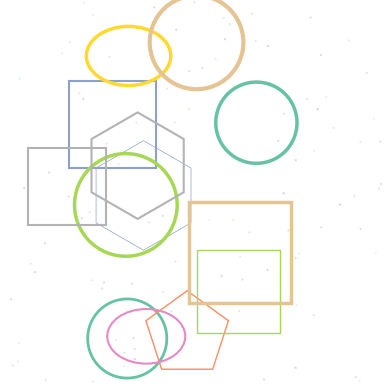[{"shape": "circle", "thickness": 2.5, "radius": 0.53, "center": [0.666, 0.681]}, {"shape": "circle", "thickness": 2, "radius": 0.51, "center": [0.331, 0.121]}, {"shape": "pentagon", "thickness": 1, "radius": 0.56, "center": [0.486, 0.132]}, {"shape": "hexagon", "thickness": 0.5, "radius": 0.71, "center": [0.373, 0.492]}, {"shape": "square", "thickness": 1.5, "radius": 0.57, "center": [0.293, 0.676]}, {"shape": "oval", "thickness": 1.5, "radius": 0.51, "center": [0.38, 0.126]}, {"shape": "square", "thickness": 1, "radius": 0.54, "center": [0.619, 0.243]}, {"shape": "circle", "thickness": 2.5, "radius": 0.67, "center": [0.327, 0.468]}, {"shape": "oval", "thickness": 2.5, "radius": 0.55, "center": [0.334, 0.855]}, {"shape": "square", "thickness": 2.5, "radius": 0.66, "center": [0.623, 0.343]}, {"shape": "circle", "thickness": 3, "radius": 0.61, "center": [0.511, 0.89]}, {"shape": "square", "thickness": 1.5, "radius": 0.51, "center": [0.173, 0.516]}, {"shape": "hexagon", "thickness": 1.5, "radius": 0.69, "center": [0.357, 0.57]}]